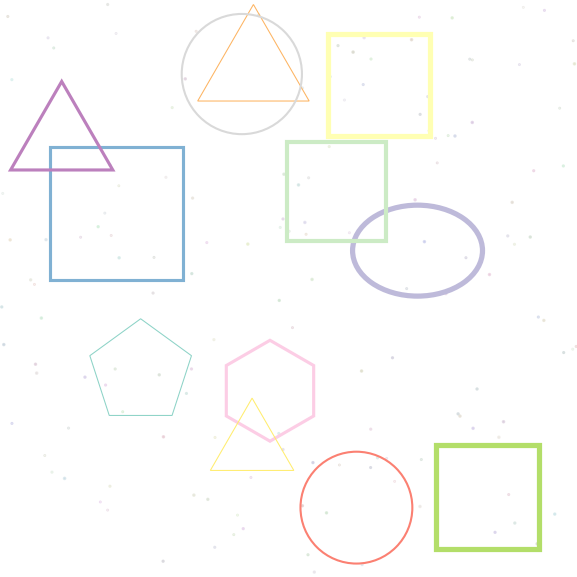[{"shape": "pentagon", "thickness": 0.5, "radius": 0.46, "center": [0.244, 0.355]}, {"shape": "square", "thickness": 2.5, "radius": 0.44, "center": [0.656, 0.852]}, {"shape": "oval", "thickness": 2.5, "radius": 0.56, "center": [0.723, 0.565]}, {"shape": "circle", "thickness": 1, "radius": 0.48, "center": [0.617, 0.12]}, {"shape": "square", "thickness": 1.5, "radius": 0.58, "center": [0.202, 0.63]}, {"shape": "triangle", "thickness": 0.5, "radius": 0.56, "center": [0.439, 0.88]}, {"shape": "square", "thickness": 2.5, "radius": 0.45, "center": [0.844, 0.139]}, {"shape": "hexagon", "thickness": 1.5, "radius": 0.44, "center": [0.468, 0.323]}, {"shape": "circle", "thickness": 1, "radius": 0.52, "center": [0.419, 0.871]}, {"shape": "triangle", "thickness": 1.5, "radius": 0.51, "center": [0.107, 0.756]}, {"shape": "square", "thickness": 2, "radius": 0.43, "center": [0.582, 0.668]}, {"shape": "triangle", "thickness": 0.5, "radius": 0.42, "center": [0.437, 0.226]}]